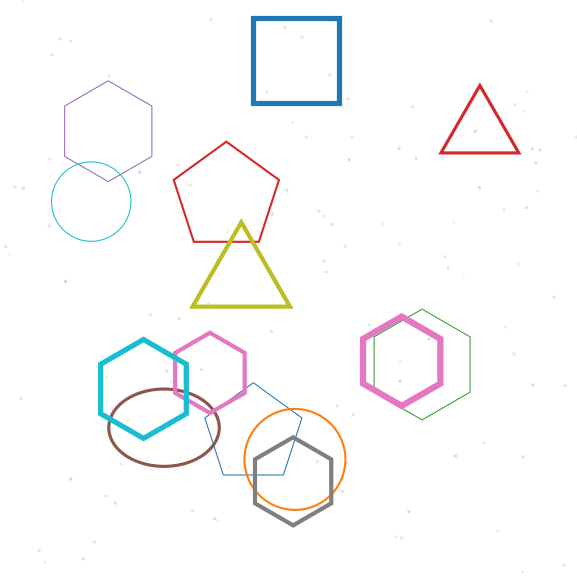[{"shape": "square", "thickness": 2.5, "radius": 0.37, "center": [0.512, 0.894]}, {"shape": "pentagon", "thickness": 0.5, "radius": 0.44, "center": [0.439, 0.248]}, {"shape": "circle", "thickness": 1, "radius": 0.44, "center": [0.511, 0.204]}, {"shape": "hexagon", "thickness": 0.5, "radius": 0.48, "center": [0.731, 0.368]}, {"shape": "triangle", "thickness": 1.5, "radius": 0.39, "center": [0.831, 0.773]}, {"shape": "pentagon", "thickness": 1, "radius": 0.48, "center": [0.392, 0.658]}, {"shape": "hexagon", "thickness": 0.5, "radius": 0.44, "center": [0.187, 0.772]}, {"shape": "oval", "thickness": 1.5, "radius": 0.48, "center": [0.284, 0.259]}, {"shape": "hexagon", "thickness": 2, "radius": 0.35, "center": [0.363, 0.353]}, {"shape": "hexagon", "thickness": 3, "radius": 0.39, "center": [0.696, 0.374]}, {"shape": "hexagon", "thickness": 2, "radius": 0.38, "center": [0.508, 0.166]}, {"shape": "triangle", "thickness": 2, "radius": 0.49, "center": [0.418, 0.517]}, {"shape": "circle", "thickness": 0.5, "radius": 0.34, "center": [0.158, 0.65]}, {"shape": "hexagon", "thickness": 2.5, "radius": 0.43, "center": [0.248, 0.326]}]